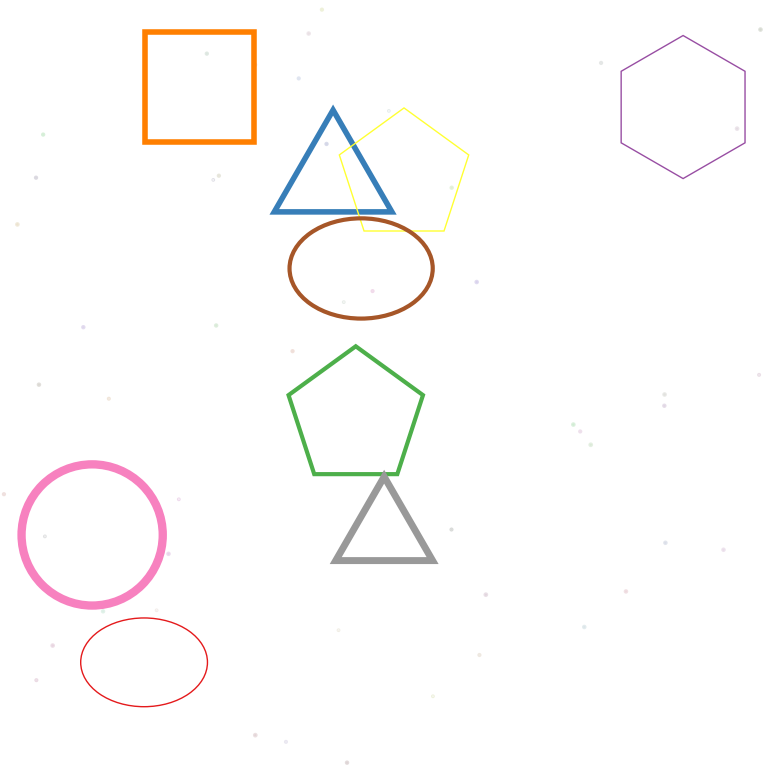[{"shape": "oval", "thickness": 0.5, "radius": 0.41, "center": [0.187, 0.14]}, {"shape": "triangle", "thickness": 2, "radius": 0.44, "center": [0.433, 0.769]}, {"shape": "pentagon", "thickness": 1.5, "radius": 0.46, "center": [0.462, 0.458]}, {"shape": "hexagon", "thickness": 0.5, "radius": 0.46, "center": [0.887, 0.861]}, {"shape": "square", "thickness": 2, "radius": 0.36, "center": [0.259, 0.887]}, {"shape": "pentagon", "thickness": 0.5, "radius": 0.44, "center": [0.525, 0.771]}, {"shape": "oval", "thickness": 1.5, "radius": 0.46, "center": [0.469, 0.651]}, {"shape": "circle", "thickness": 3, "radius": 0.46, "center": [0.12, 0.305]}, {"shape": "triangle", "thickness": 2.5, "radius": 0.36, "center": [0.499, 0.308]}]